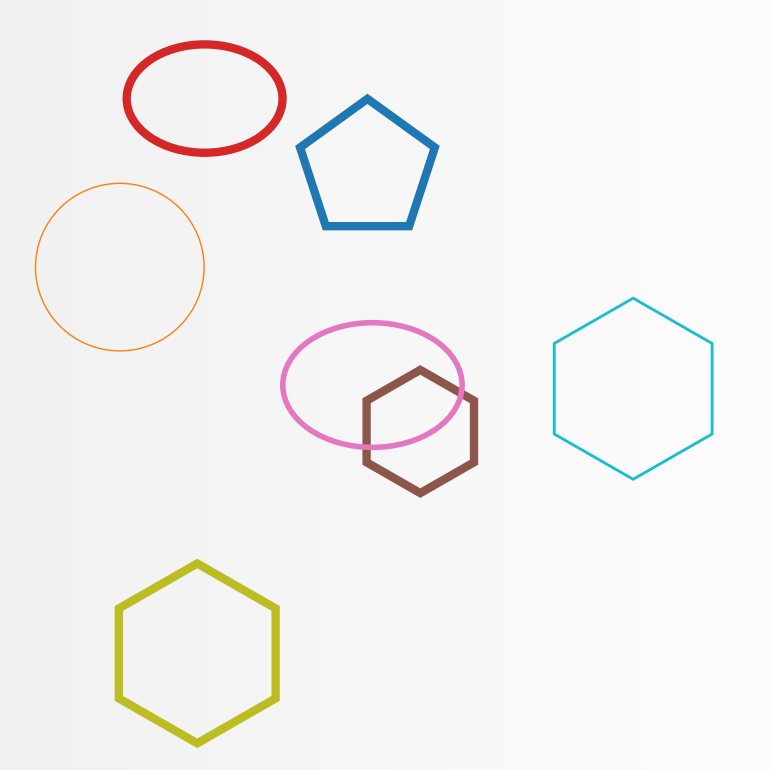[{"shape": "pentagon", "thickness": 3, "radius": 0.46, "center": [0.474, 0.78]}, {"shape": "circle", "thickness": 0.5, "radius": 0.54, "center": [0.155, 0.653]}, {"shape": "oval", "thickness": 3, "radius": 0.5, "center": [0.264, 0.872]}, {"shape": "hexagon", "thickness": 3, "radius": 0.4, "center": [0.542, 0.44]}, {"shape": "oval", "thickness": 2, "radius": 0.58, "center": [0.481, 0.5]}, {"shape": "hexagon", "thickness": 3, "radius": 0.58, "center": [0.255, 0.151]}, {"shape": "hexagon", "thickness": 1, "radius": 0.59, "center": [0.817, 0.495]}]